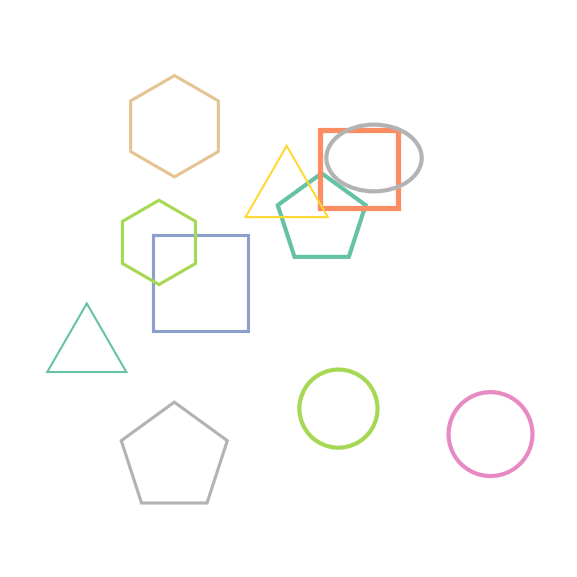[{"shape": "triangle", "thickness": 1, "radius": 0.4, "center": [0.15, 0.395]}, {"shape": "pentagon", "thickness": 2, "radius": 0.4, "center": [0.557, 0.619]}, {"shape": "square", "thickness": 2.5, "radius": 0.34, "center": [0.621, 0.706]}, {"shape": "square", "thickness": 1.5, "radius": 0.41, "center": [0.347, 0.509]}, {"shape": "circle", "thickness": 2, "radius": 0.36, "center": [0.849, 0.247]}, {"shape": "hexagon", "thickness": 1.5, "radius": 0.36, "center": [0.275, 0.579]}, {"shape": "circle", "thickness": 2, "radius": 0.34, "center": [0.586, 0.292]}, {"shape": "triangle", "thickness": 1, "radius": 0.41, "center": [0.496, 0.664]}, {"shape": "hexagon", "thickness": 1.5, "radius": 0.44, "center": [0.302, 0.781]}, {"shape": "pentagon", "thickness": 1.5, "radius": 0.48, "center": [0.302, 0.206]}, {"shape": "oval", "thickness": 2, "radius": 0.41, "center": [0.648, 0.726]}]